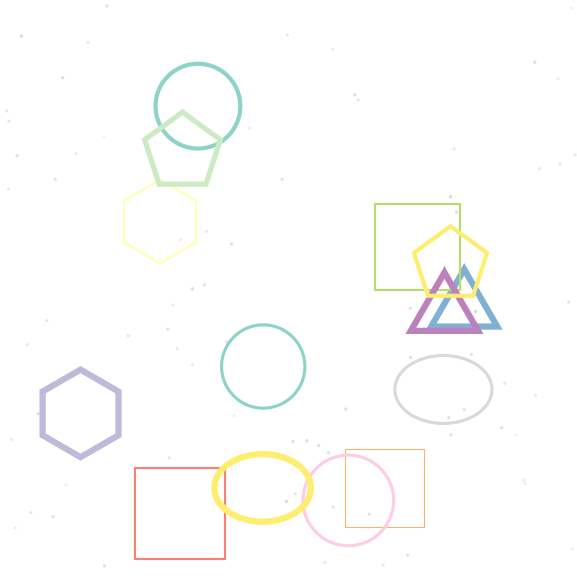[{"shape": "circle", "thickness": 1.5, "radius": 0.36, "center": [0.456, 0.364]}, {"shape": "circle", "thickness": 2, "radius": 0.37, "center": [0.343, 0.815]}, {"shape": "hexagon", "thickness": 1, "radius": 0.36, "center": [0.277, 0.615]}, {"shape": "hexagon", "thickness": 3, "radius": 0.38, "center": [0.139, 0.283]}, {"shape": "square", "thickness": 1, "radius": 0.39, "center": [0.312, 0.109]}, {"shape": "triangle", "thickness": 3, "radius": 0.33, "center": [0.804, 0.467]}, {"shape": "square", "thickness": 0.5, "radius": 0.34, "center": [0.666, 0.154]}, {"shape": "square", "thickness": 1, "radius": 0.37, "center": [0.723, 0.572]}, {"shape": "circle", "thickness": 1.5, "radius": 0.39, "center": [0.603, 0.133]}, {"shape": "oval", "thickness": 1.5, "radius": 0.42, "center": [0.768, 0.325]}, {"shape": "triangle", "thickness": 3, "radius": 0.34, "center": [0.77, 0.46]}, {"shape": "pentagon", "thickness": 2.5, "radius": 0.34, "center": [0.316, 0.736]}, {"shape": "oval", "thickness": 3, "radius": 0.42, "center": [0.455, 0.154]}, {"shape": "pentagon", "thickness": 2, "radius": 0.33, "center": [0.78, 0.541]}]